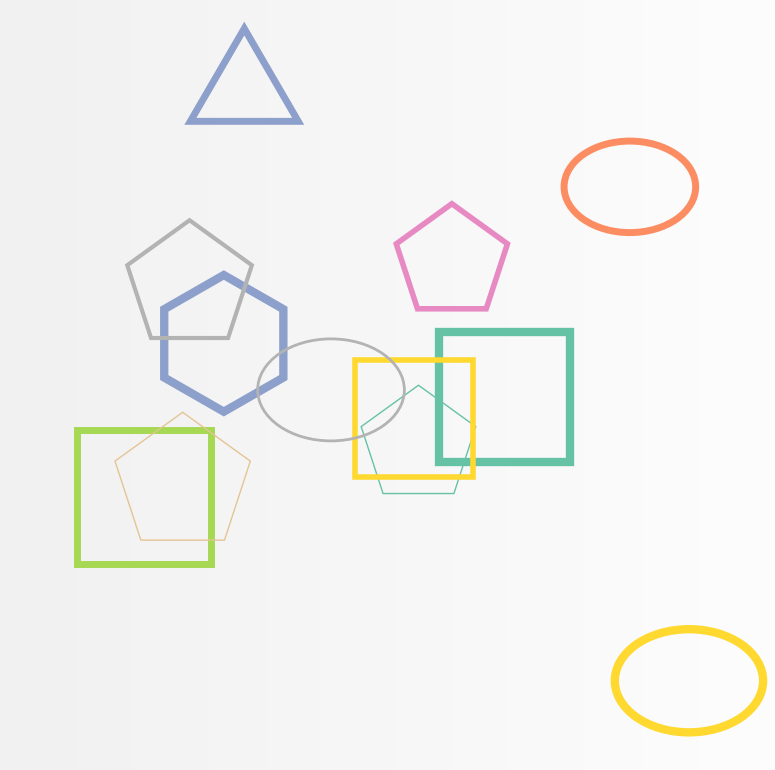[{"shape": "square", "thickness": 3, "radius": 0.42, "center": [0.651, 0.485]}, {"shape": "pentagon", "thickness": 0.5, "radius": 0.39, "center": [0.54, 0.422]}, {"shape": "oval", "thickness": 2.5, "radius": 0.42, "center": [0.813, 0.757]}, {"shape": "hexagon", "thickness": 3, "radius": 0.44, "center": [0.289, 0.554]}, {"shape": "triangle", "thickness": 2.5, "radius": 0.4, "center": [0.315, 0.883]}, {"shape": "pentagon", "thickness": 2, "radius": 0.38, "center": [0.583, 0.66]}, {"shape": "square", "thickness": 2.5, "radius": 0.43, "center": [0.186, 0.355]}, {"shape": "oval", "thickness": 3, "radius": 0.48, "center": [0.889, 0.116]}, {"shape": "square", "thickness": 2, "radius": 0.38, "center": [0.535, 0.456]}, {"shape": "pentagon", "thickness": 0.5, "radius": 0.46, "center": [0.236, 0.373]}, {"shape": "oval", "thickness": 1, "radius": 0.47, "center": [0.427, 0.494]}, {"shape": "pentagon", "thickness": 1.5, "radius": 0.42, "center": [0.245, 0.629]}]